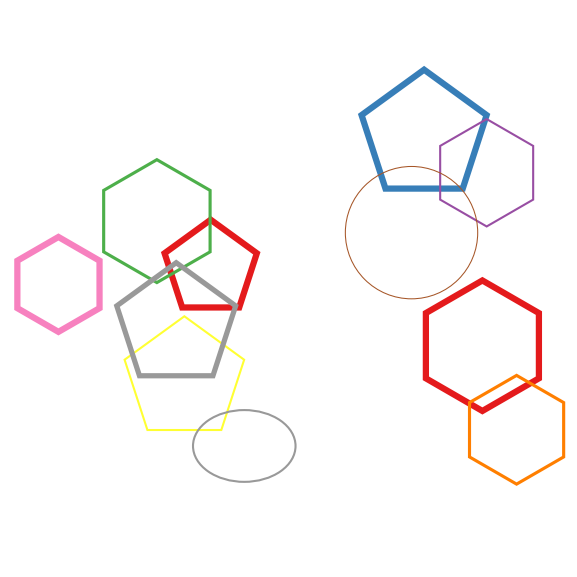[{"shape": "pentagon", "thickness": 3, "radius": 0.42, "center": [0.365, 0.535]}, {"shape": "hexagon", "thickness": 3, "radius": 0.56, "center": [0.835, 0.401]}, {"shape": "pentagon", "thickness": 3, "radius": 0.57, "center": [0.734, 0.765]}, {"shape": "hexagon", "thickness": 1.5, "radius": 0.53, "center": [0.272, 0.616]}, {"shape": "hexagon", "thickness": 1, "radius": 0.46, "center": [0.843, 0.7]}, {"shape": "hexagon", "thickness": 1.5, "radius": 0.47, "center": [0.895, 0.255]}, {"shape": "pentagon", "thickness": 1, "radius": 0.54, "center": [0.319, 0.343]}, {"shape": "circle", "thickness": 0.5, "radius": 0.57, "center": [0.713, 0.596]}, {"shape": "hexagon", "thickness": 3, "radius": 0.41, "center": [0.101, 0.507]}, {"shape": "oval", "thickness": 1, "radius": 0.44, "center": [0.423, 0.227]}, {"shape": "pentagon", "thickness": 2.5, "radius": 0.54, "center": [0.305, 0.436]}]